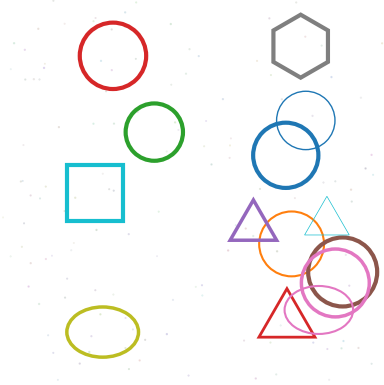[{"shape": "circle", "thickness": 3, "radius": 0.42, "center": [0.742, 0.597]}, {"shape": "circle", "thickness": 1, "radius": 0.38, "center": [0.794, 0.687]}, {"shape": "circle", "thickness": 1.5, "radius": 0.42, "center": [0.757, 0.366]}, {"shape": "circle", "thickness": 3, "radius": 0.37, "center": [0.401, 0.657]}, {"shape": "triangle", "thickness": 2, "radius": 0.42, "center": [0.745, 0.166]}, {"shape": "circle", "thickness": 3, "radius": 0.43, "center": [0.293, 0.855]}, {"shape": "triangle", "thickness": 2.5, "radius": 0.35, "center": [0.658, 0.411]}, {"shape": "circle", "thickness": 3, "radius": 0.45, "center": [0.89, 0.294]}, {"shape": "oval", "thickness": 1.5, "radius": 0.45, "center": [0.828, 0.195]}, {"shape": "circle", "thickness": 2.5, "radius": 0.44, "center": [0.871, 0.265]}, {"shape": "hexagon", "thickness": 3, "radius": 0.41, "center": [0.781, 0.88]}, {"shape": "oval", "thickness": 2.5, "radius": 0.47, "center": [0.267, 0.137]}, {"shape": "square", "thickness": 3, "radius": 0.36, "center": [0.246, 0.498]}, {"shape": "triangle", "thickness": 0.5, "radius": 0.34, "center": [0.849, 0.423]}]